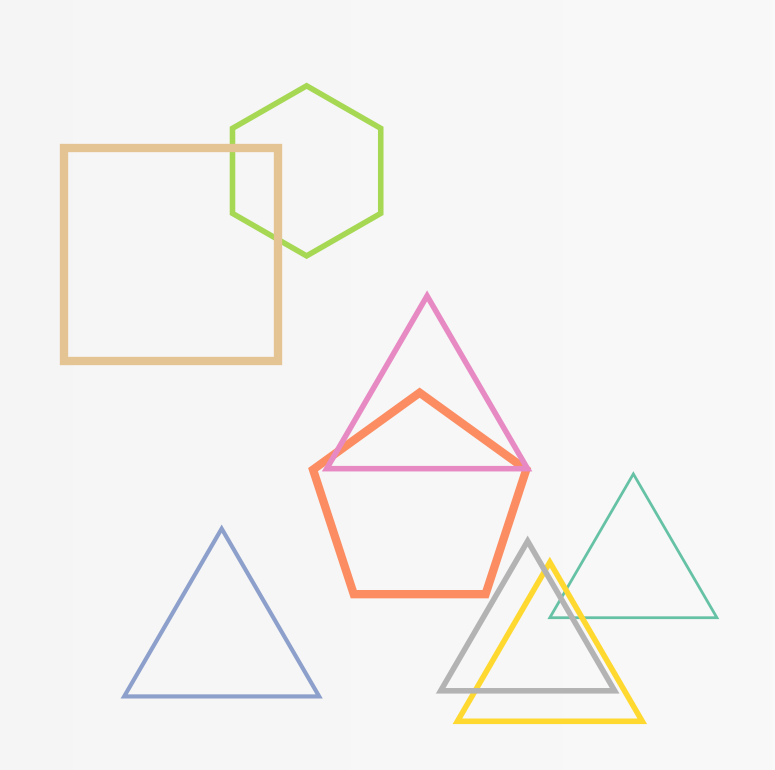[{"shape": "triangle", "thickness": 1, "radius": 0.62, "center": [0.817, 0.26]}, {"shape": "pentagon", "thickness": 3, "radius": 0.72, "center": [0.541, 0.345]}, {"shape": "triangle", "thickness": 1.5, "radius": 0.73, "center": [0.286, 0.168]}, {"shape": "triangle", "thickness": 2, "radius": 0.75, "center": [0.551, 0.466]}, {"shape": "hexagon", "thickness": 2, "radius": 0.55, "center": [0.396, 0.778]}, {"shape": "triangle", "thickness": 2, "radius": 0.69, "center": [0.709, 0.132]}, {"shape": "square", "thickness": 3, "radius": 0.69, "center": [0.221, 0.669]}, {"shape": "triangle", "thickness": 2, "radius": 0.65, "center": [0.681, 0.168]}]